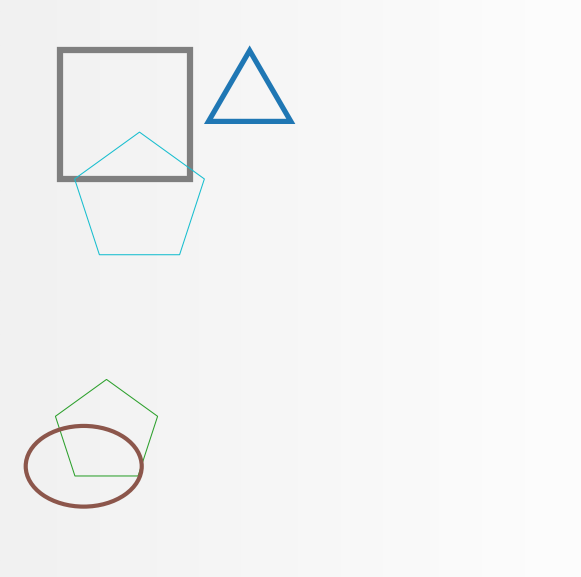[{"shape": "triangle", "thickness": 2.5, "radius": 0.41, "center": [0.43, 0.83]}, {"shape": "pentagon", "thickness": 0.5, "radius": 0.46, "center": [0.183, 0.25]}, {"shape": "oval", "thickness": 2, "radius": 0.5, "center": [0.144, 0.192]}, {"shape": "square", "thickness": 3, "radius": 0.56, "center": [0.214, 0.801]}, {"shape": "pentagon", "thickness": 0.5, "radius": 0.59, "center": [0.24, 0.653]}]